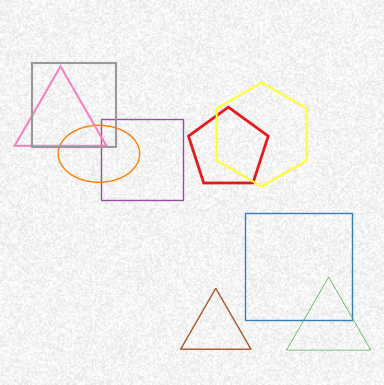[{"shape": "pentagon", "thickness": 2, "radius": 0.54, "center": [0.593, 0.613]}, {"shape": "square", "thickness": 1, "radius": 0.69, "center": [0.776, 0.309]}, {"shape": "triangle", "thickness": 0.5, "radius": 0.63, "center": [0.854, 0.154]}, {"shape": "square", "thickness": 1, "radius": 0.53, "center": [0.369, 0.586]}, {"shape": "oval", "thickness": 1, "radius": 0.53, "center": [0.257, 0.601]}, {"shape": "hexagon", "thickness": 1.5, "radius": 0.67, "center": [0.68, 0.651]}, {"shape": "triangle", "thickness": 1, "radius": 0.53, "center": [0.56, 0.146]}, {"shape": "triangle", "thickness": 1.5, "radius": 0.69, "center": [0.157, 0.69]}, {"shape": "square", "thickness": 1.5, "radius": 0.55, "center": [0.193, 0.728]}]